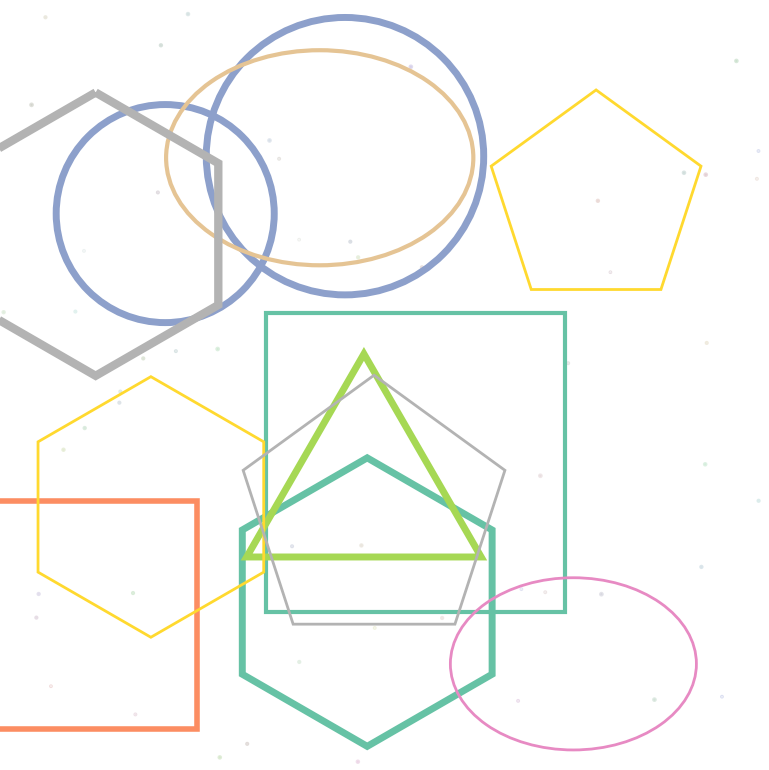[{"shape": "hexagon", "thickness": 2.5, "radius": 0.94, "center": [0.477, 0.218]}, {"shape": "square", "thickness": 1.5, "radius": 0.97, "center": [0.54, 0.399]}, {"shape": "square", "thickness": 2, "radius": 0.74, "center": [0.108, 0.202]}, {"shape": "circle", "thickness": 2.5, "radius": 0.9, "center": [0.448, 0.797]}, {"shape": "circle", "thickness": 2.5, "radius": 0.71, "center": [0.215, 0.723]}, {"shape": "oval", "thickness": 1, "radius": 0.8, "center": [0.745, 0.138]}, {"shape": "triangle", "thickness": 2.5, "radius": 0.88, "center": [0.473, 0.365]}, {"shape": "hexagon", "thickness": 1, "radius": 0.85, "center": [0.196, 0.342]}, {"shape": "pentagon", "thickness": 1, "radius": 0.72, "center": [0.774, 0.74]}, {"shape": "oval", "thickness": 1.5, "radius": 1.0, "center": [0.415, 0.795]}, {"shape": "pentagon", "thickness": 1, "radius": 0.89, "center": [0.486, 0.334]}, {"shape": "hexagon", "thickness": 3, "radius": 0.92, "center": [0.124, 0.696]}]